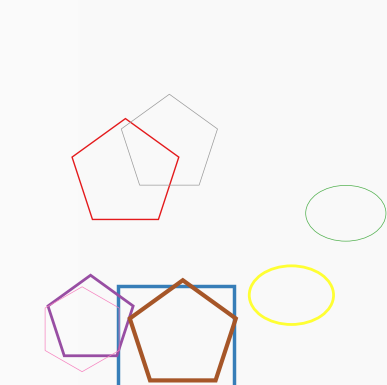[{"shape": "pentagon", "thickness": 1, "radius": 0.72, "center": [0.324, 0.547]}, {"shape": "square", "thickness": 2.5, "radius": 0.74, "center": [0.455, 0.107]}, {"shape": "oval", "thickness": 0.5, "radius": 0.52, "center": [0.892, 0.446]}, {"shape": "pentagon", "thickness": 2, "radius": 0.58, "center": [0.234, 0.169]}, {"shape": "oval", "thickness": 2, "radius": 0.54, "center": [0.752, 0.233]}, {"shape": "pentagon", "thickness": 3, "radius": 0.72, "center": [0.472, 0.128]}, {"shape": "hexagon", "thickness": 0.5, "radius": 0.55, "center": [0.212, 0.145]}, {"shape": "pentagon", "thickness": 0.5, "radius": 0.65, "center": [0.437, 0.625]}]